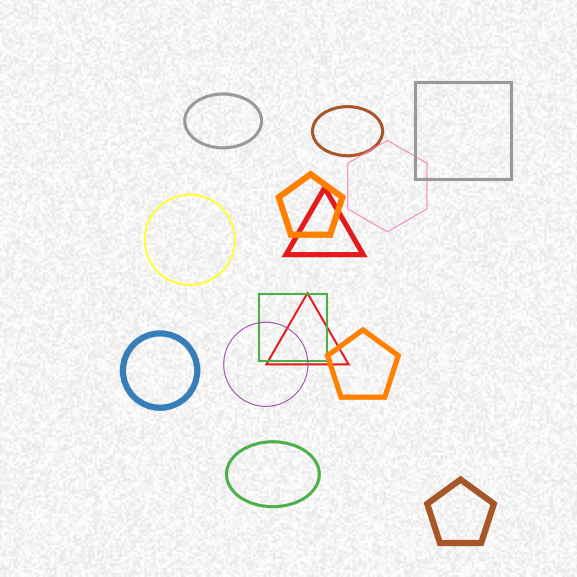[{"shape": "triangle", "thickness": 1, "radius": 0.41, "center": [0.532, 0.409]}, {"shape": "triangle", "thickness": 2.5, "radius": 0.39, "center": [0.562, 0.597]}, {"shape": "circle", "thickness": 3, "radius": 0.32, "center": [0.277, 0.357]}, {"shape": "square", "thickness": 1, "radius": 0.29, "center": [0.507, 0.432]}, {"shape": "oval", "thickness": 1.5, "radius": 0.4, "center": [0.473, 0.178]}, {"shape": "circle", "thickness": 0.5, "radius": 0.36, "center": [0.46, 0.368]}, {"shape": "pentagon", "thickness": 2.5, "radius": 0.32, "center": [0.628, 0.363]}, {"shape": "pentagon", "thickness": 3, "radius": 0.29, "center": [0.538, 0.64]}, {"shape": "circle", "thickness": 1, "radius": 0.39, "center": [0.329, 0.584]}, {"shape": "oval", "thickness": 1.5, "radius": 0.3, "center": [0.602, 0.772]}, {"shape": "pentagon", "thickness": 3, "radius": 0.3, "center": [0.798, 0.108]}, {"shape": "hexagon", "thickness": 0.5, "radius": 0.4, "center": [0.671, 0.677]}, {"shape": "square", "thickness": 1.5, "radius": 0.42, "center": [0.802, 0.773]}, {"shape": "oval", "thickness": 1.5, "radius": 0.33, "center": [0.386, 0.79]}]